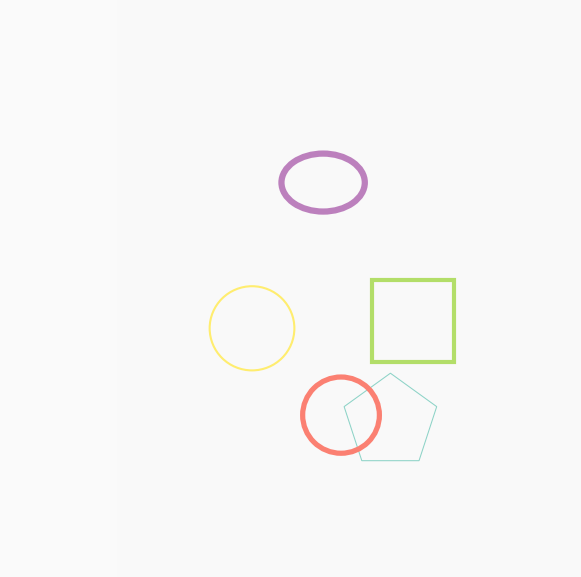[{"shape": "pentagon", "thickness": 0.5, "radius": 0.42, "center": [0.672, 0.269]}, {"shape": "circle", "thickness": 2.5, "radius": 0.33, "center": [0.587, 0.28]}, {"shape": "square", "thickness": 2, "radius": 0.36, "center": [0.711, 0.443]}, {"shape": "oval", "thickness": 3, "radius": 0.36, "center": [0.556, 0.683]}, {"shape": "circle", "thickness": 1, "radius": 0.36, "center": [0.434, 0.431]}]